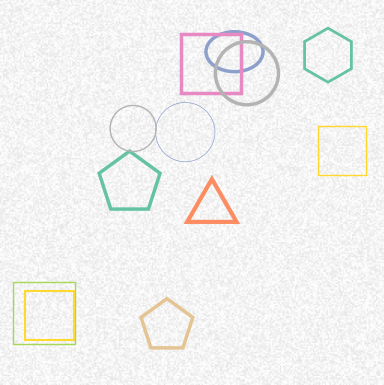[{"shape": "pentagon", "thickness": 2.5, "radius": 0.42, "center": [0.337, 0.524]}, {"shape": "hexagon", "thickness": 2, "radius": 0.35, "center": [0.852, 0.857]}, {"shape": "triangle", "thickness": 3, "radius": 0.37, "center": [0.55, 0.461]}, {"shape": "oval", "thickness": 2.5, "radius": 0.37, "center": [0.609, 0.866]}, {"shape": "circle", "thickness": 0.5, "radius": 0.39, "center": [0.481, 0.657]}, {"shape": "square", "thickness": 2.5, "radius": 0.39, "center": [0.547, 0.835]}, {"shape": "square", "thickness": 1, "radius": 0.4, "center": [0.114, 0.188]}, {"shape": "square", "thickness": 1.5, "radius": 0.32, "center": [0.128, 0.18]}, {"shape": "square", "thickness": 1, "radius": 0.31, "center": [0.888, 0.609]}, {"shape": "pentagon", "thickness": 2.5, "radius": 0.35, "center": [0.434, 0.154]}, {"shape": "circle", "thickness": 2.5, "radius": 0.41, "center": [0.641, 0.81]}, {"shape": "circle", "thickness": 1, "radius": 0.3, "center": [0.346, 0.666]}]